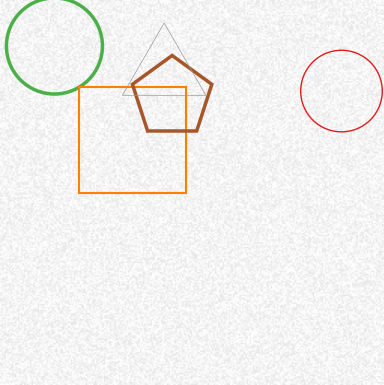[{"shape": "circle", "thickness": 1, "radius": 0.53, "center": [0.887, 0.763]}, {"shape": "circle", "thickness": 2.5, "radius": 0.62, "center": [0.141, 0.88]}, {"shape": "square", "thickness": 1.5, "radius": 0.69, "center": [0.344, 0.637]}, {"shape": "pentagon", "thickness": 2.5, "radius": 0.54, "center": [0.447, 0.747]}, {"shape": "triangle", "thickness": 0.5, "radius": 0.63, "center": [0.426, 0.815]}]